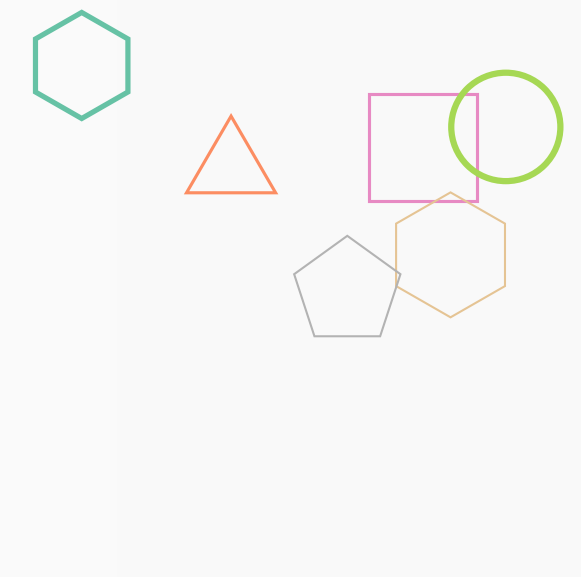[{"shape": "hexagon", "thickness": 2.5, "radius": 0.46, "center": [0.141, 0.886]}, {"shape": "triangle", "thickness": 1.5, "radius": 0.44, "center": [0.398, 0.71]}, {"shape": "square", "thickness": 1.5, "radius": 0.46, "center": [0.727, 0.744]}, {"shape": "circle", "thickness": 3, "radius": 0.47, "center": [0.87, 0.779]}, {"shape": "hexagon", "thickness": 1, "radius": 0.54, "center": [0.775, 0.558]}, {"shape": "pentagon", "thickness": 1, "radius": 0.48, "center": [0.597, 0.495]}]